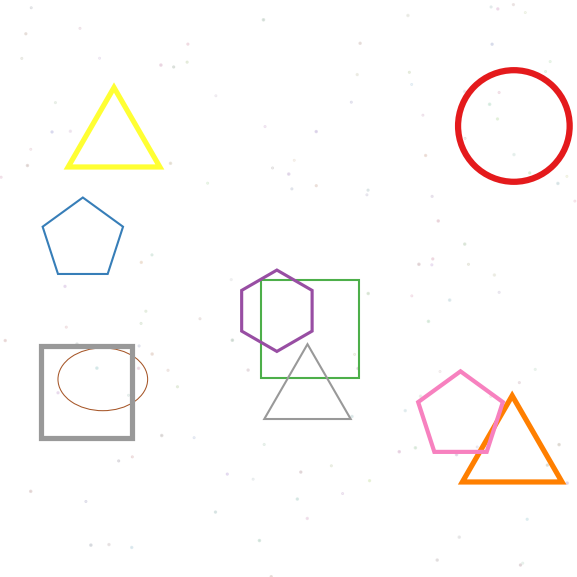[{"shape": "circle", "thickness": 3, "radius": 0.48, "center": [0.89, 0.781]}, {"shape": "pentagon", "thickness": 1, "radius": 0.37, "center": [0.143, 0.584]}, {"shape": "square", "thickness": 1, "radius": 0.43, "center": [0.536, 0.429]}, {"shape": "hexagon", "thickness": 1.5, "radius": 0.35, "center": [0.479, 0.461]}, {"shape": "triangle", "thickness": 2.5, "radius": 0.5, "center": [0.887, 0.214]}, {"shape": "triangle", "thickness": 2.5, "radius": 0.46, "center": [0.197, 0.756]}, {"shape": "oval", "thickness": 0.5, "radius": 0.39, "center": [0.178, 0.342]}, {"shape": "pentagon", "thickness": 2, "radius": 0.39, "center": [0.797, 0.279]}, {"shape": "square", "thickness": 2.5, "radius": 0.4, "center": [0.15, 0.32]}, {"shape": "triangle", "thickness": 1, "radius": 0.43, "center": [0.532, 0.317]}]